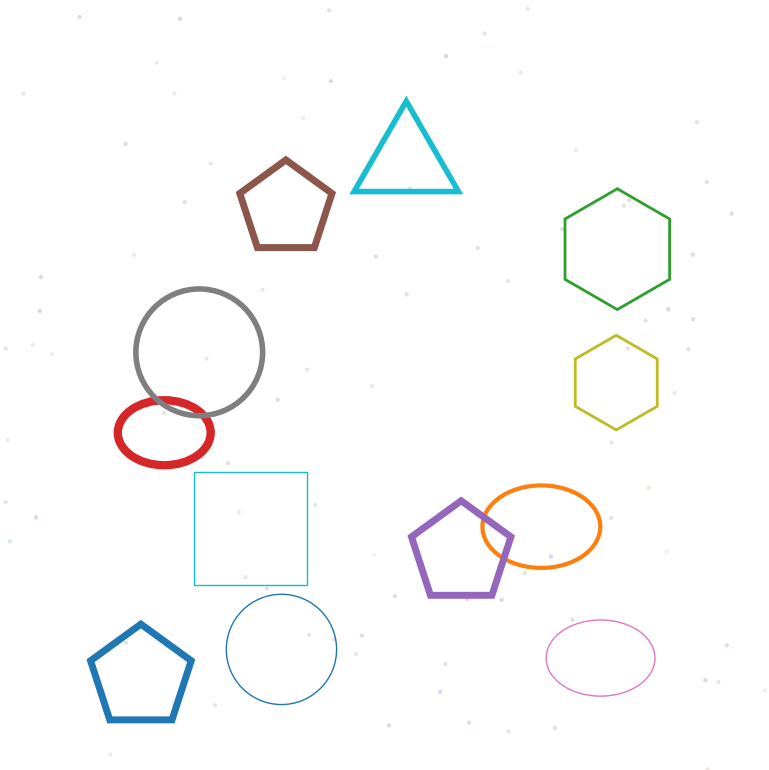[{"shape": "pentagon", "thickness": 2.5, "radius": 0.34, "center": [0.183, 0.121]}, {"shape": "circle", "thickness": 0.5, "radius": 0.36, "center": [0.366, 0.157]}, {"shape": "oval", "thickness": 1.5, "radius": 0.38, "center": [0.703, 0.316]}, {"shape": "hexagon", "thickness": 1, "radius": 0.39, "center": [0.802, 0.676]}, {"shape": "oval", "thickness": 3, "radius": 0.3, "center": [0.213, 0.438]}, {"shape": "pentagon", "thickness": 2.5, "radius": 0.34, "center": [0.599, 0.282]}, {"shape": "pentagon", "thickness": 2.5, "radius": 0.31, "center": [0.371, 0.729]}, {"shape": "oval", "thickness": 0.5, "radius": 0.35, "center": [0.78, 0.145]}, {"shape": "circle", "thickness": 2, "radius": 0.41, "center": [0.259, 0.542]}, {"shape": "hexagon", "thickness": 1, "radius": 0.31, "center": [0.8, 0.503]}, {"shape": "square", "thickness": 0.5, "radius": 0.37, "center": [0.325, 0.314]}, {"shape": "triangle", "thickness": 2, "radius": 0.39, "center": [0.528, 0.79]}]